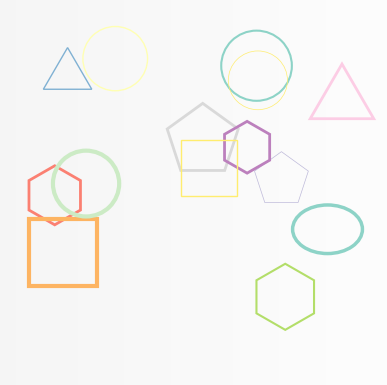[{"shape": "circle", "thickness": 1.5, "radius": 0.46, "center": [0.662, 0.829]}, {"shape": "oval", "thickness": 2.5, "radius": 0.45, "center": [0.845, 0.405]}, {"shape": "circle", "thickness": 1, "radius": 0.42, "center": [0.297, 0.848]}, {"shape": "pentagon", "thickness": 0.5, "radius": 0.37, "center": [0.726, 0.533]}, {"shape": "hexagon", "thickness": 2, "radius": 0.38, "center": [0.141, 0.493]}, {"shape": "triangle", "thickness": 1, "radius": 0.36, "center": [0.174, 0.804]}, {"shape": "square", "thickness": 3, "radius": 0.44, "center": [0.163, 0.344]}, {"shape": "hexagon", "thickness": 1.5, "radius": 0.43, "center": [0.736, 0.229]}, {"shape": "triangle", "thickness": 2, "radius": 0.47, "center": [0.883, 0.739]}, {"shape": "pentagon", "thickness": 2, "radius": 0.48, "center": [0.523, 0.635]}, {"shape": "hexagon", "thickness": 2, "radius": 0.34, "center": [0.638, 0.618]}, {"shape": "circle", "thickness": 3, "radius": 0.43, "center": [0.222, 0.523]}, {"shape": "circle", "thickness": 0.5, "radius": 0.38, "center": [0.665, 0.791]}, {"shape": "square", "thickness": 1, "radius": 0.36, "center": [0.539, 0.564]}]